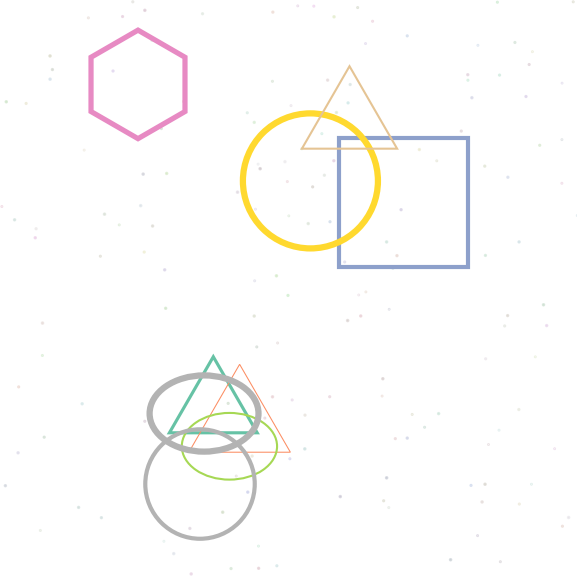[{"shape": "triangle", "thickness": 1.5, "radius": 0.44, "center": [0.369, 0.294]}, {"shape": "triangle", "thickness": 0.5, "radius": 0.51, "center": [0.415, 0.267]}, {"shape": "square", "thickness": 2, "radius": 0.56, "center": [0.698, 0.649]}, {"shape": "hexagon", "thickness": 2.5, "radius": 0.47, "center": [0.239, 0.853]}, {"shape": "oval", "thickness": 1, "radius": 0.41, "center": [0.397, 0.226]}, {"shape": "circle", "thickness": 3, "radius": 0.58, "center": [0.538, 0.686]}, {"shape": "triangle", "thickness": 1, "radius": 0.48, "center": [0.605, 0.789]}, {"shape": "circle", "thickness": 2, "radius": 0.47, "center": [0.346, 0.161]}, {"shape": "oval", "thickness": 3, "radius": 0.47, "center": [0.353, 0.283]}]